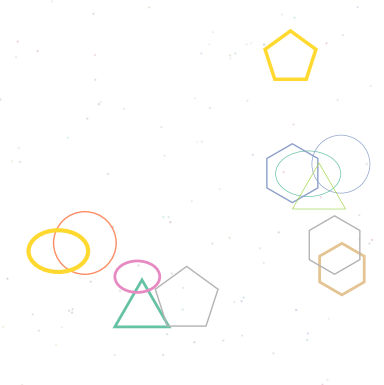[{"shape": "oval", "thickness": 0.5, "radius": 0.42, "center": [0.801, 0.549]}, {"shape": "triangle", "thickness": 2, "radius": 0.41, "center": [0.369, 0.192]}, {"shape": "circle", "thickness": 1, "radius": 0.41, "center": [0.22, 0.369]}, {"shape": "circle", "thickness": 0.5, "radius": 0.38, "center": [0.885, 0.574]}, {"shape": "hexagon", "thickness": 1, "radius": 0.38, "center": [0.759, 0.55]}, {"shape": "oval", "thickness": 2, "radius": 0.29, "center": [0.357, 0.281]}, {"shape": "triangle", "thickness": 0.5, "radius": 0.4, "center": [0.829, 0.497]}, {"shape": "pentagon", "thickness": 2.5, "radius": 0.35, "center": [0.755, 0.85]}, {"shape": "oval", "thickness": 3, "radius": 0.39, "center": [0.151, 0.348]}, {"shape": "hexagon", "thickness": 2, "radius": 0.33, "center": [0.888, 0.301]}, {"shape": "pentagon", "thickness": 1, "radius": 0.43, "center": [0.485, 0.222]}, {"shape": "hexagon", "thickness": 1, "radius": 0.38, "center": [0.869, 0.363]}]